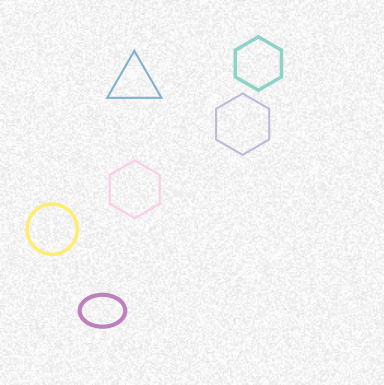[{"shape": "hexagon", "thickness": 2.5, "radius": 0.35, "center": [0.671, 0.835]}, {"shape": "hexagon", "thickness": 1.5, "radius": 0.4, "center": [0.63, 0.677]}, {"shape": "triangle", "thickness": 1.5, "radius": 0.41, "center": [0.349, 0.787]}, {"shape": "hexagon", "thickness": 1.5, "radius": 0.38, "center": [0.35, 0.508]}, {"shape": "oval", "thickness": 3, "radius": 0.3, "center": [0.266, 0.193]}, {"shape": "circle", "thickness": 2.5, "radius": 0.33, "center": [0.136, 0.405]}]